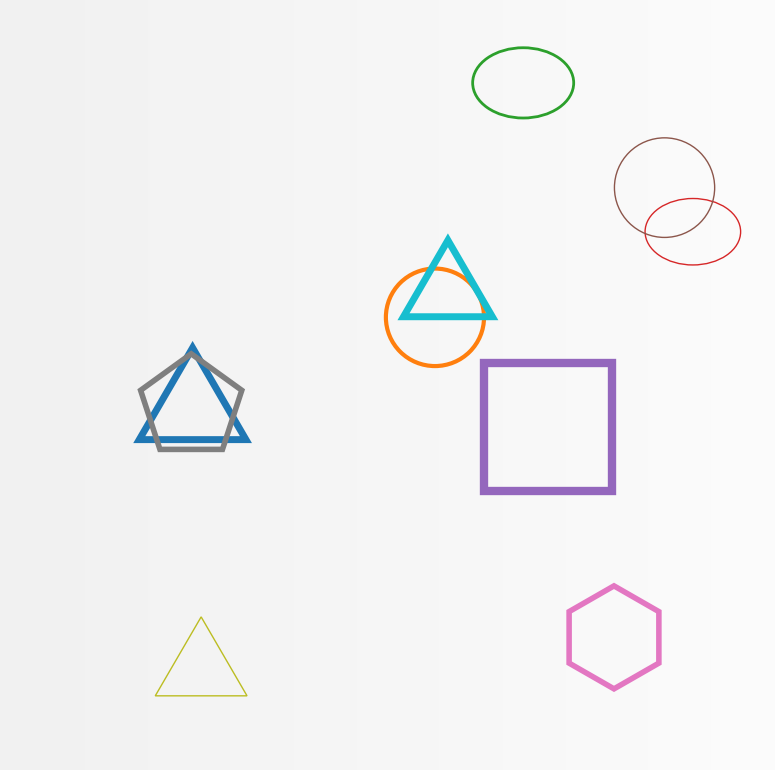[{"shape": "triangle", "thickness": 2.5, "radius": 0.4, "center": [0.249, 0.469]}, {"shape": "circle", "thickness": 1.5, "radius": 0.32, "center": [0.561, 0.588]}, {"shape": "oval", "thickness": 1, "radius": 0.33, "center": [0.675, 0.892]}, {"shape": "oval", "thickness": 0.5, "radius": 0.31, "center": [0.894, 0.699]}, {"shape": "square", "thickness": 3, "radius": 0.42, "center": [0.707, 0.445]}, {"shape": "circle", "thickness": 0.5, "radius": 0.32, "center": [0.857, 0.756]}, {"shape": "hexagon", "thickness": 2, "radius": 0.33, "center": [0.792, 0.172]}, {"shape": "pentagon", "thickness": 2, "radius": 0.34, "center": [0.247, 0.472]}, {"shape": "triangle", "thickness": 0.5, "radius": 0.34, "center": [0.26, 0.131]}, {"shape": "triangle", "thickness": 2.5, "radius": 0.33, "center": [0.578, 0.622]}]